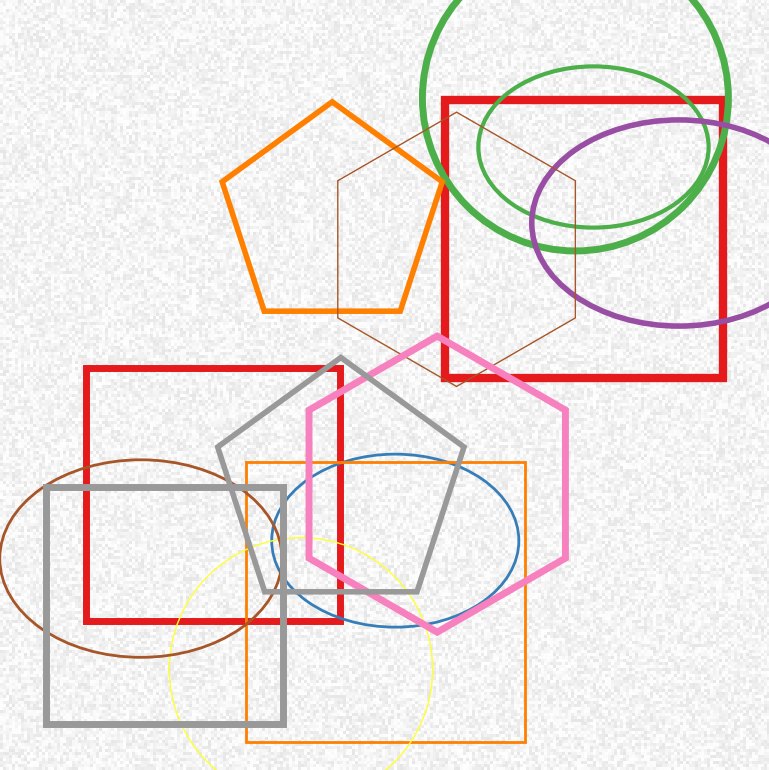[{"shape": "square", "thickness": 3, "radius": 0.9, "center": [0.758, 0.69]}, {"shape": "square", "thickness": 2.5, "radius": 0.82, "center": [0.277, 0.358]}, {"shape": "oval", "thickness": 1, "radius": 0.8, "center": [0.513, 0.298]}, {"shape": "oval", "thickness": 1.5, "radius": 0.75, "center": [0.771, 0.809]}, {"shape": "circle", "thickness": 2.5, "radius": 0.99, "center": [0.747, 0.873]}, {"shape": "oval", "thickness": 2, "radius": 0.96, "center": [0.882, 0.71]}, {"shape": "pentagon", "thickness": 2, "radius": 0.75, "center": [0.431, 0.717]}, {"shape": "square", "thickness": 1, "radius": 0.91, "center": [0.501, 0.218]}, {"shape": "circle", "thickness": 0.5, "radius": 0.86, "center": [0.391, 0.131]}, {"shape": "oval", "thickness": 1, "radius": 0.92, "center": [0.183, 0.275]}, {"shape": "hexagon", "thickness": 0.5, "radius": 0.89, "center": [0.593, 0.676]}, {"shape": "hexagon", "thickness": 2.5, "radius": 0.96, "center": [0.568, 0.371]}, {"shape": "square", "thickness": 2.5, "radius": 0.77, "center": [0.214, 0.214]}, {"shape": "pentagon", "thickness": 2, "radius": 0.84, "center": [0.443, 0.367]}]